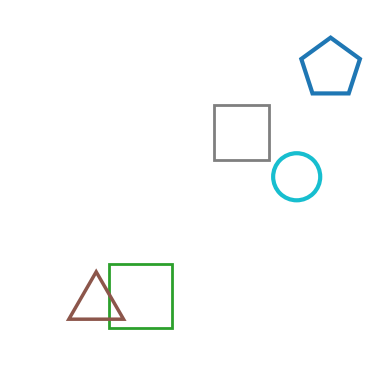[{"shape": "pentagon", "thickness": 3, "radius": 0.4, "center": [0.859, 0.822]}, {"shape": "square", "thickness": 2, "radius": 0.41, "center": [0.365, 0.231]}, {"shape": "triangle", "thickness": 2.5, "radius": 0.41, "center": [0.25, 0.212]}, {"shape": "square", "thickness": 2, "radius": 0.36, "center": [0.628, 0.657]}, {"shape": "circle", "thickness": 3, "radius": 0.31, "center": [0.771, 0.541]}]